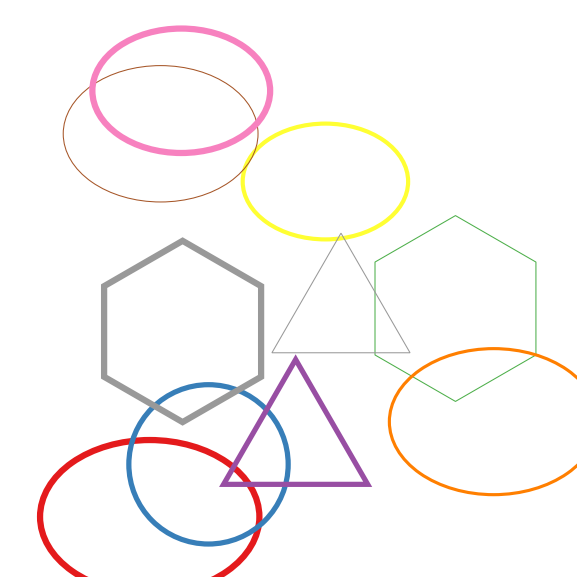[{"shape": "oval", "thickness": 3, "radius": 0.95, "center": [0.259, 0.104]}, {"shape": "circle", "thickness": 2.5, "radius": 0.69, "center": [0.361, 0.195]}, {"shape": "hexagon", "thickness": 0.5, "radius": 0.8, "center": [0.789, 0.465]}, {"shape": "triangle", "thickness": 2.5, "radius": 0.72, "center": [0.512, 0.232]}, {"shape": "oval", "thickness": 1.5, "radius": 0.9, "center": [0.855, 0.269]}, {"shape": "oval", "thickness": 2, "radius": 0.72, "center": [0.563, 0.685]}, {"shape": "oval", "thickness": 0.5, "radius": 0.84, "center": [0.278, 0.767]}, {"shape": "oval", "thickness": 3, "radius": 0.77, "center": [0.314, 0.842]}, {"shape": "hexagon", "thickness": 3, "radius": 0.78, "center": [0.316, 0.425]}, {"shape": "triangle", "thickness": 0.5, "radius": 0.69, "center": [0.59, 0.457]}]